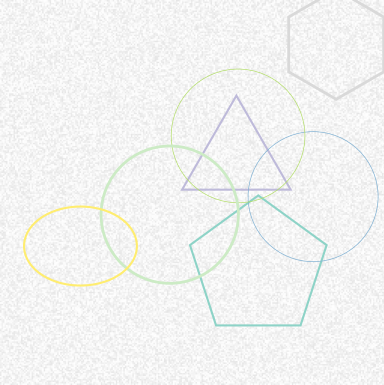[{"shape": "pentagon", "thickness": 1.5, "radius": 0.93, "center": [0.671, 0.306]}, {"shape": "triangle", "thickness": 1.5, "radius": 0.81, "center": [0.614, 0.589]}, {"shape": "circle", "thickness": 0.5, "radius": 0.84, "center": [0.813, 0.489]}, {"shape": "circle", "thickness": 0.5, "radius": 0.87, "center": [0.618, 0.647]}, {"shape": "hexagon", "thickness": 2, "radius": 0.71, "center": [0.873, 0.885]}, {"shape": "circle", "thickness": 2, "radius": 0.89, "center": [0.441, 0.442]}, {"shape": "oval", "thickness": 1.5, "radius": 0.73, "center": [0.209, 0.361]}]